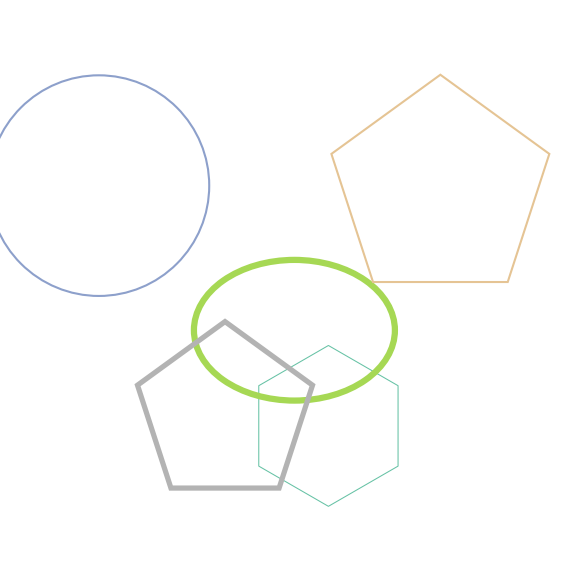[{"shape": "hexagon", "thickness": 0.5, "radius": 0.7, "center": [0.569, 0.262]}, {"shape": "circle", "thickness": 1, "radius": 0.96, "center": [0.171, 0.678]}, {"shape": "oval", "thickness": 3, "radius": 0.87, "center": [0.51, 0.427]}, {"shape": "pentagon", "thickness": 1, "radius": 0.99, "center": [0.763, 0.671]}, {"shape": "pentagon", "thickness": 2.5, "radius": 0.8, "center": [0.39, 0.283]}]